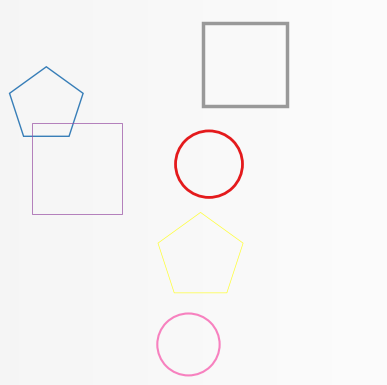[{"shape": "circle", "thickness": 2, "radius": 0.43, "center": [0.539, 0.574]}, {"shape": "pentagon", "thickness": 1, "radius": 0.5, "center": [0.12, 0.727]}, {"shape": "square", "thickness": 0.5, "radius": 0.59, "center": [0.198, 0.562]}, {"shape": "pentagon", "thickness": 0.5, "radius": 0.58, "center": [0.518, 0.333]}, {"shape": "circle", "thickness": 1.5, "radius": 0.4, "center": [0.486, 0.105]}, {"shape": "square", "thickness": 2.5, "radius": 0.54, "center": [0.631, 0.833]}]